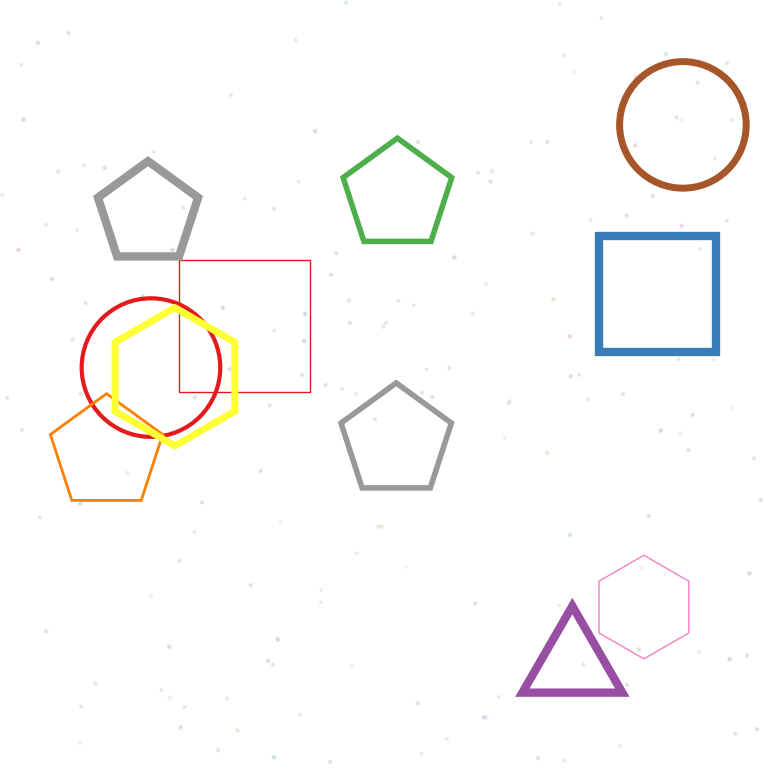[{"shape": "circle", "thickness": 1.5, "radius": 0.45, "center": [0.196, 0.523]}, {"shape": "square", "thickness": 0.5, "radius": 0.43, "center": [0.317, 0.576]}, {"shape": "square", "thickness": 3, "radius": 0.38, "center": [0.854, 0.618]}, {"shape": "pentagon", "thickness": 2, "radius": 0.37, "center": [0.516, 0.746]}, {"shape": "triangle", "thickness": 3, "radius": 0.37, "center": [0.743, 0.138]}, {"shape": "pentagon", "thickness": 1, "radius": 0.38, "center": [0.138, 0.412]}, {"shape": "hexagon", "thickness": 2.5, "radius": 0.45, "center": [0.227, 0.511]}, {"shape": "circle", "thickness": 2.5, "radius": 0.41, "center": [0.887, 0.838]}, {"shape": "hexagon", "thickness": 0.5, "radius": 0.34, "center": [0.836, 0.212]}, {"shape": "pentagon", "thickness": 2, "radius": 0.38, "center": [0.515, 0.427]}, {"shape": "pentagon", "thickness": 3, "radius": 0.34, "center": [0.192, 0.722]}]